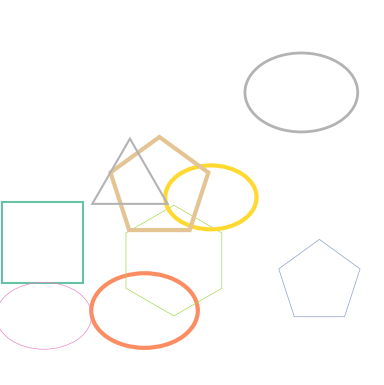[{"shape": "square", "thickness": 1.5, "radius": 0.53, "center": [0.111, 0.371]}, {"shape": "oval", "thickness": 3, "radius": 0.69, "center": [0.375, 0.193]}, {"shape": "pentagon", "thickness": 0.5, "radius": 0.56, "center": [0.83, 0.267]}, {"shape": "oval", "thickness": 0.5, "radius": 0.62, "center": [0.114, 0.18]}, {"shape": "hexagon", "thickness": 0.5, "radius": 0.72, "center": [0.452, 0.323]}, {"shape": "oval", "thickness": 3, "radius": 0.59, "center": [0.548, 0.487]}, {"shape": "pentagon", "thickness": 3, "radius": 0.67, "center": [0.414, 0.511]}, {"shape": "triangle", "thickness": 1.5, "radius": 0.56, "center": [0.337, 0.527]}, {"shape": "oval", "thickness": 2, "radius": 0.73, "center": [0.783, 0.76]}]